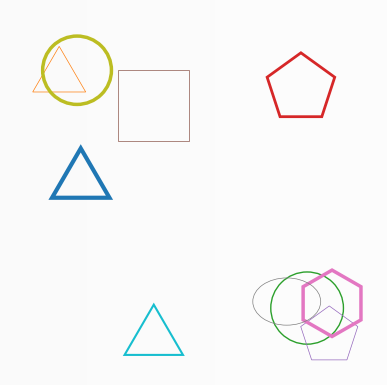[{"shape": "triangle", "thickness": 3, "radius": 0.43, "center": [0.208, 0.529]}, {"shape": "triangle", "thickness": 0.5, "radius": 0.39, "center": [0.153, 0.801]}, {"shape": "circle", "thickness": 1, "radius": 0.47, "center": [0.793, 0.2]}, {"shape": "pentagon", "thickness": 2, "radius": 0.46, "center": [0.777, 0.771]}, {"shape": "pentagon", "thickness": 0.5, "radius": 0.39, "center": [0.85, 0.128]}, {"shape": "square", "thickness": 0.5, "radius": 0.46, "center": [0.396, 0.726]}, {"shape": "hexagon", "thickness": 2.5, "radius": 0.43, "center": [0.857, 0.212]}, {"shape": "oval", "thickness": 0.5, "radius": 0.44, "center": [0.74, 0.217]}, {"shape": "circle", "thickness": 2.5, "radius": 0.44, "center": [0.199, 0.818]}, {"shape": "triangle", "thickness": 1.5, "radius": 0.43, "center": [0.397, 0.122]}]